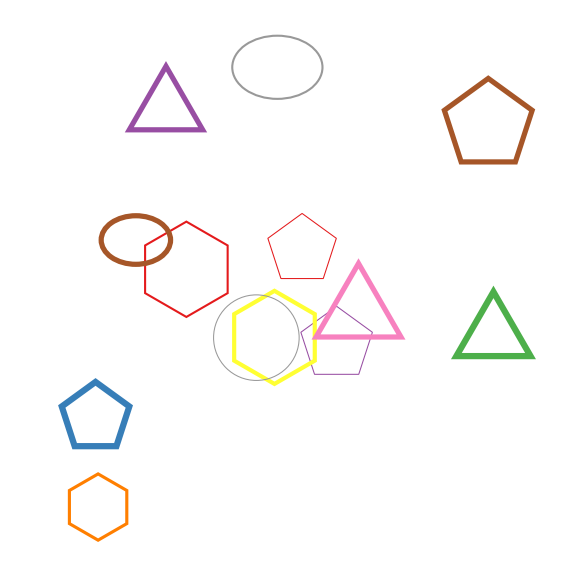[{"shape": "pentagon", "thickness": 0.5, "radius": 0.31, "center": [0.523, 0.567]}, {"shape": "hexagon", "thickness": 1, "radius": 0.41, "center": [0.323, 0.533]}, {"shape": "pentagon", "thickness": 3, "radius": 0.31, "center": [0.165, 0.276]}, {"shape": "triangle", "thickness": 3, "radius": 0.37, "center": [0.854, 0.42]}, {"shape": "pentagon", "thickness": 0.5, "radius": 0.33, "center": [0.583, 0.404]}, {"shape": "triangle", "thickness": 2.5, "radius": 0.37, "center": [0.287, 0.811]}, {"shape": "hexagon", "thickness": 1.5, "radius": 0.29, "center": [0.17, 0.121]}, {"shape": "hexagon", "thickness": 2, "radius": 0.4, "center": [0.475, 0.415]}, {"shape": "oval", "thickness": 2.5, "radius": 0.3, "center": [0.235, 0.584]}, {"shape": "pentagon", "thickness": 2.5, "radius": 0.4, "center": [0.845, 0.783]}, {"shape": "triangle", "thickness": 2.5, "radius": 0.42, "center": [0.621, 0.458]}, {"shape": "oval", "thickness": 1, "radius": 0.39, "center": [0.48, 0.883]}, {"shape": "circle", "thickness": 0.5, "radius": 0.37, "center": [0.444, 0.414]}]